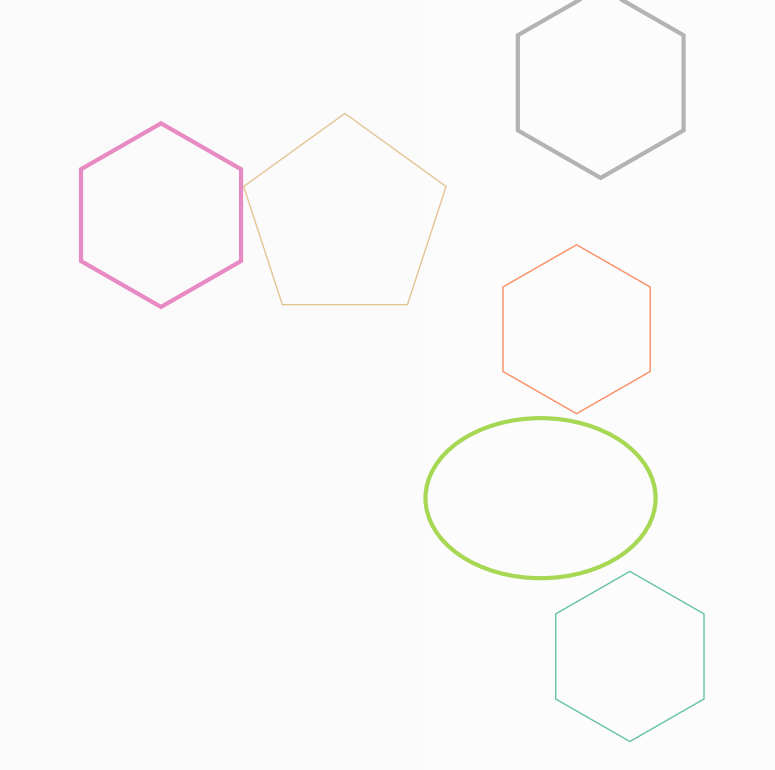[{"shape": "hexagon", "thickness": 0.5, "radius": 0.55, "center": [0.813, 0.147]}, {"shape": "hexagon", "thickness": 0.5, "radius": 0.55, "center": [0.744, 0.572]}, {"shape": "hexagon", "thickness": 1.5, "radius": 0.6, "center": [0.208, 0.721]}, {"shape": "oval", "thickness": 1.5, "radius": 0.74, "center": [0.697, 0.353]}, {"shape": "pentagon", "thickness": 0.5, "radius": 0.69, "center": [0.445, 0.715]}, {"shape": "hexagon", "thickness": 1.5, "radius": 0.62, "center": [0.775, 0.892]}]